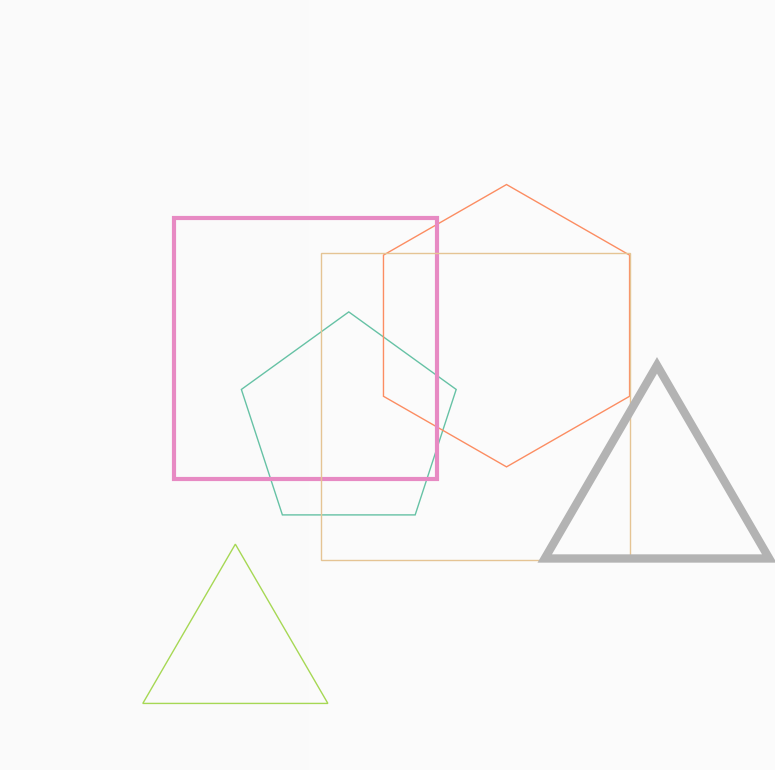[{"shape": "pentagon", "thickness": 0.5, "radius": 0.73, "center": [0.45, 0.449]}, {"shape": "hexagon", "thickness": 0.5, "radius": 0.92, "center": [0.654, 0.577]}, {"shape": "square", "thickness": 1.5, "radius": 0.85, "center": [0.394, 0.548]}, {"shape": "triangle", "thickness": 0.5, "radius": 0.69, "center": [0.304, 0.155]}, {"shape": "square", "thickness": 0.5, "radius": 1.0, "center": [0.614, 0.472]}, {"shape": "triangle", "thickness": 3, "radius": 0.84, "center": [0.848, 0.358]}]